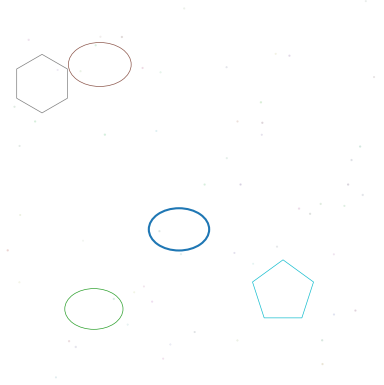[{"shape": "oval", "thickness": 1.5, "radius": 0.39, "center": [0.465, 0.404]}, {"shape": "oval", "thickness": 0.5, "radius": 0.38, "center": [0.244, 0.197]}, {"shape": "oval", "thickness": 0.5, "radius": 0.41, "center": [0.259, 0.832]}, {"shape": "hexagon", "thickness": 0.5, "radius": 0.38, "center": [0.109, 0.783]}, {"shape": "pentagon", "thickness": 0.5, "radius": 0.42, "center": [0.735, 0.242]}]